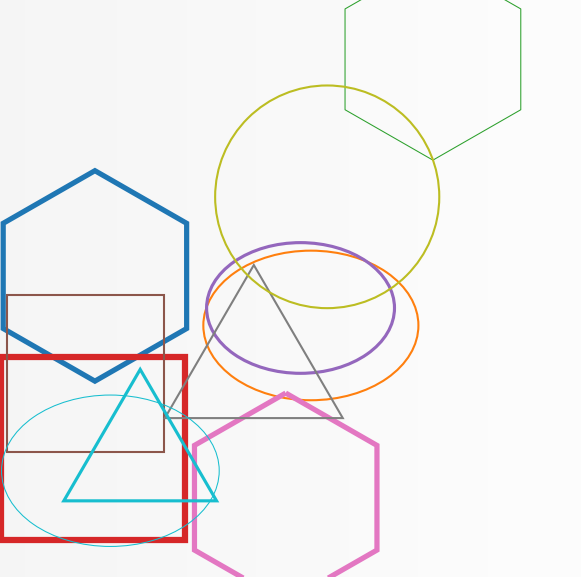[{"shape": "hexagon", "thickness": 2.5, "radius": 0.91, "center": [0.163, 0.521]}, {"shape": "oval", "thickness": 1, "radius": 0.93, "center": [0.535, 0.436]}, {"shape": "hexagon", "thickness": 0.5, "radius": 0.87, "center": [0.745, 0.896]}, {"shape": "square", "thickness": 3, "radius": 0.79, "center": [0.16, 0.223]}, {"shape": "oval", "thickness": 1.5, "radius": 0.81, "center": [0.517, 0.466]}, {"shape": "square", "thickness": 1, "radius": 0.68, "center": [0.147, 0.352]}, {"shape": "hexagon", "thickness": 2.5, "radius": 0.91, "center": [0.492, 0.137]}, {"shape": "triangle", "thickness": 1, "radius": 0.88, "center": [0.437, 0.364]}, {"shape": "circle", "thickness": 1, "radius": 0.96, "center": [0.563, 0.658]}, {"shape": "oval", "thickness": 0.5, "radius": 0.94, "center": [0.19, 0.184]}, {"shape": "triangle", "thickness": 1.5, "radius": 0.76, "center": [0.241, 0.208]}]